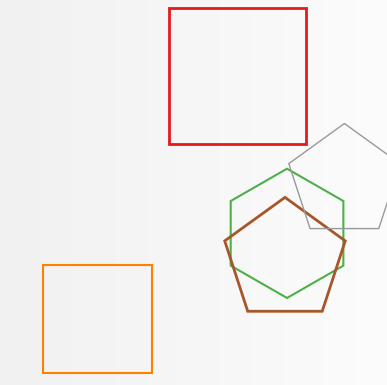[{"shape": "square", "thickness": 2, "radius": 0.88, "center": [0.613, 0.803]}, {"shape": "hexagon", "thickness": 1.5, "radius": 0.84, "center": [0.741, 0.394]}, {"shape": "square", "thickness": 1.5, "radius": 0.7, "center": [0.252, 0.172]}, {"shape": "pentagon", "thickness": 2, "radius": 0.82, "center": [0.735, 0.324]}, {"shape": "pentagon", "thickness": 1, "radius": 0.75, "center": [0.889, 0.528]}]